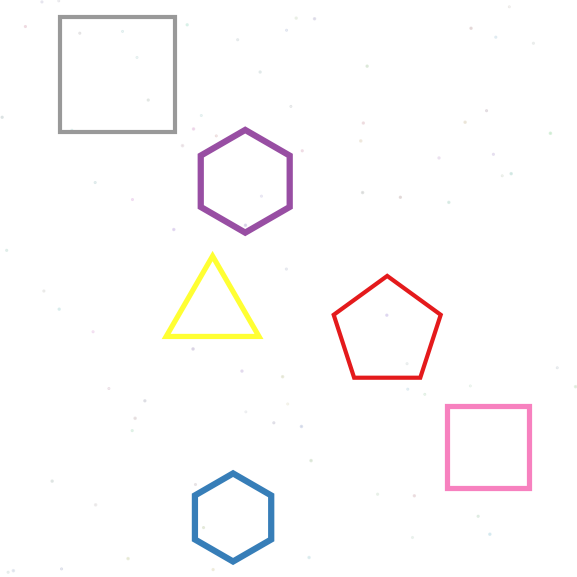[{"shape": "pentagon", "thickness": 2, "radius": 0.49, "center": [0.67, 0.424]}, {"shape": "hexagon", "thickness": 3, "radius": 0.38, "center": [0.404, 0.103]}, {"shape": "hexagon", "thickness": 3, "radius": 0.44, "center": [0.425, 0.685]}, {"shape": "triangle", "thickness": 2.5, "radius": 0.46, "center": [0.368, 0.463]}, {"shape": "square", "thickness": 2.5, "radius": 0.36, "center": [0.846, 0.226]}, {"shape": "square", "thickness": 2, "radius": 0.5, "center": [0.203, 0.87]}]